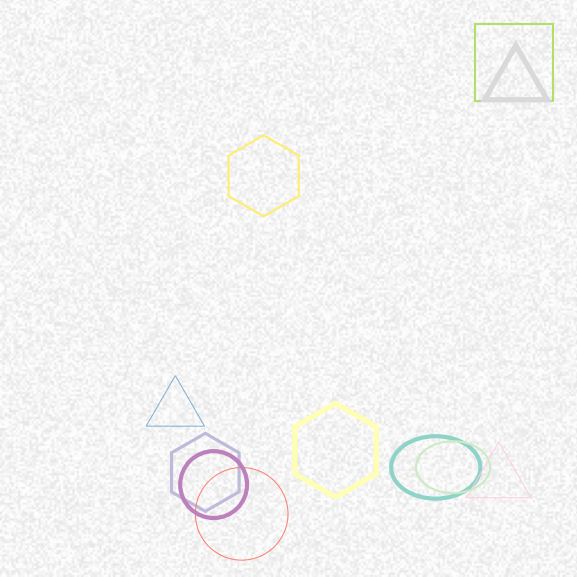[{"shape": "oval", "thickness": 2, "radius": 0.39, "center": [0.755, 0.19]}, {"shape": "hexagon", "thickness": 2.5, "radius": 0.41, "center": [0.581, 0.219]}, {"shape": "hexagon", "thickness": 1.5, "radius": 0.34, "center": [0.356, 0.181]}, {"shape": "circle", "thickness": 0.5, "radius": 0.4, "center": [0.419, 0.109]}, {"shape": "triangle", "thickness": 0.5, "radius": 0.29, "center": [0.304, 0.29]}, {"shape": "square", "thickness": 1, "radius": 0.34, "center": [0.89, 0.891]}, {"shape": "triangle", "thickness": 0.5, "radius": 0.32, "center": [0.864, 0.169]}, {"shape": "triangle", "thickness": 2.5, "radius": 0.31, "center": [0.893, 0.858]}, {"shape": "circle", "thickness": 2, "radius": 0.29, "center": [0.37, 0.16]}, {"shape": "oval", "thickness": 1, "radius": 0.32, "center": [0.784, 0.19]}, {"shape": "hexagon", "thickness": 1, "radius": 0.35, "center": [0.457, 0.695]}]